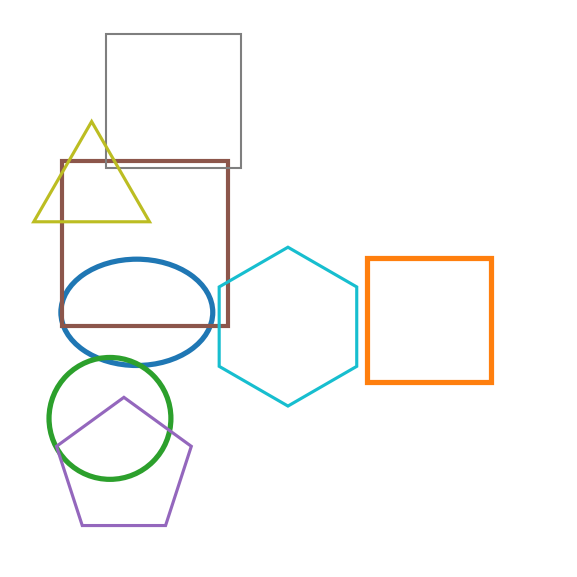[{"shape": "oval", "thickness": 2.5, "radius": 0.66, "center": [0.237, 0.458]}, {"shape": "square", "thickness": 2.5, "radius": 0.54, "center": [0.742, 0.445]}, {"shape": "circle", "thickness": 2.5, "radius": 0.53, "center": [0.19, 0.275]}, {"shape": "pentagon", "thickness": 1.5, "radius": 0.61, "center": [0.215, 0.188]}, {"shape": "square", "thickness": 2, "radius": 0.72, "center": [0.252, 0.578]}, {"shape": "square", "thickness": 1, "radius": 0.58, "center": [0.301, 0.825]}, {"shape": "triangle", "thickness": 1.5, "radius": 0.58, "center": [0.159, 0.673]}, {"shape": "hexagon", "thickness": 1.5, "radius": 0.69, "center": [0.499, 0.434]}]